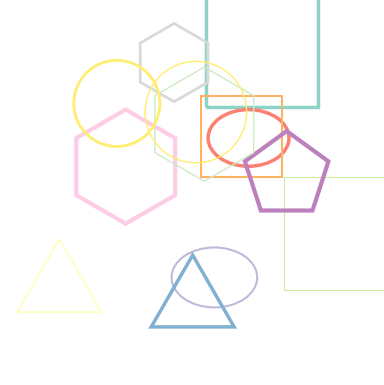[{"shape": "square", "thickness": 2.5, "radius": 0.73, "center": [0.68, 0.867]}, {"shape": "triangle", "thickness": 1, "radius": 0.63, "center": [0.154, 0.253]}, {"shape": "oval", "thickness": 1.5, "radius": 0.56, "center": [0.557, 0.279]}, {"shape": "oval", "thickness": 2.5, "radius": 0.53, "center": [0.646, 0.642]}, {"shape": "triangle", "thickness": 2.5, "radius": 0.62, "center": [0.5, 0.213]}, {"shape": "square", "thickness": 1.5, "radius": 0.52, "center": [0.626, 0.646]}, {"shape": "square", "thickness": 0.5, "radius": 0.73, "center": [0.883, 0.395]}, {"shape": "hexagon", "thickness": 3, "radius": 0.74, "center": [0.327, 0.567]}, {"shape": "hexagon", "thickness": 2, "radius": 0.51, "center": [0.452, 0.837]}, {"shape": "pentagon", "thickness": 3, "radius": 0.57, "center": [0.745, 0.546]}, {"shape": "hexagon", "thickness": 1, "radius": 0.74, "center": [0.531, 0.678]}, {"shape": "circle", "thickness": 2, "radius": 0.56, "center": [0.303, 0.731]}, {"shape": "circle", "thickness": 1, "radius": 0.66, "center": [0.509, 0.709]}]